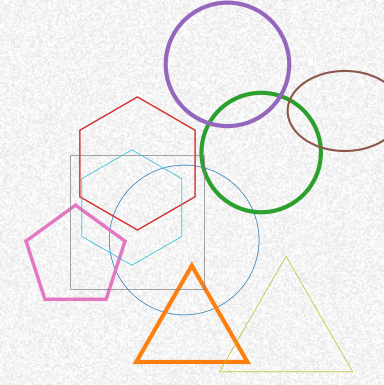[{"shape": "circle", "thickness": 0.5, "radius": 0.97, "center": [0.478, 0.377]}, {"shape": "triangle", "thickness": 3, "radius": 0.83, "center": [0.498, 0.143]}, {"shape": "circle", "thickness": 3, "radius": 0.78, "center": [0.678, 0.604]}, {"shape": "hexagon", "thickness": 1, "radius": 0.86, "center": [0.357, 0.575]}, {"shape": "circle", "thickness": 3, "radius": 0.8, "center": [0.591, 0.833]}, {"shape": "oval", "thickness": 1.5, "radius": 0.74, "center": [0.896, 0.712]}, {"shape": "pentagon", "thickness": 2.5, "radius": 0.68, "center": [0.196, 0.332]}, {"shape": "square", "thickness": 0.5, "radius": 0.87, "center": [0.355, 0.423]}, {"shape": "triangle", "thickness": 0.5, "radius": 1.0, "center": [0.743, 0.134]}, {"shape": "hexagon", "thickness": 0.5, "radius": 0.75, "center": [0.342, 0.461]}]